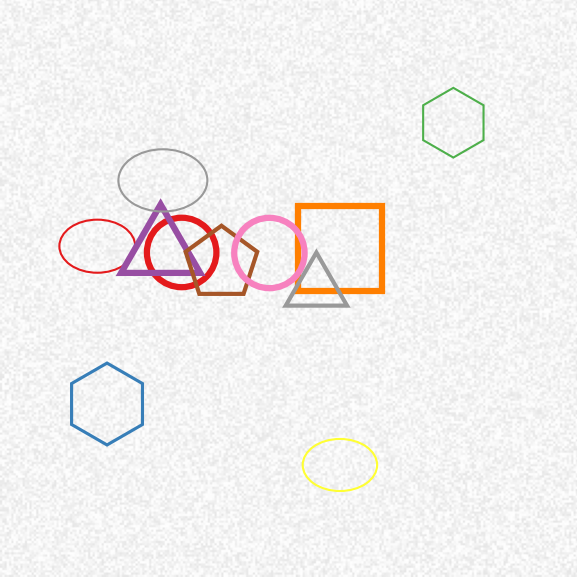[{"shape": "circle", "thickness": 3, "radius": 0.3, "center": [0.315, 0.562]}, {"shape": "oval", "thickness": 1, "radius": 0.33, "center": [0.168, 0.573]}, {"shape": "hexagon", "thickness": 1.5, "radius": 0.35, "center": [0.185, 0.3]}, {"shape": "hexagon", "thickness": 1, "radius": 0.3, "center": [0.785, 0.787]}, {"shape": "triangle", "thickness": 3, "radius": 0.4, "center": [0.278, 0.566]}, {"shape": "square", "thickness": 3, "radius": 0.36, "center": [0.589, 0.569]}, {"shape": "oval", "thickness": 1, "radius": 0.32, "center": [0.589, 0.194]}, {"shape": "pentagon", "thickness": 2, "radius": 0.33, "center": [0.383, 0.543]}, {"shape": "circle", "thickness": 3, "radius": 0.3, "center": [0.467, 0.561]}, {"shape": "oval", "thickness": 1, "radius": 0.39, "center": [0.282, 0.687]}, {"shape": "triangle", "thickness": 2, "radius": 0.31, "center": [0.548, 0.501]}]